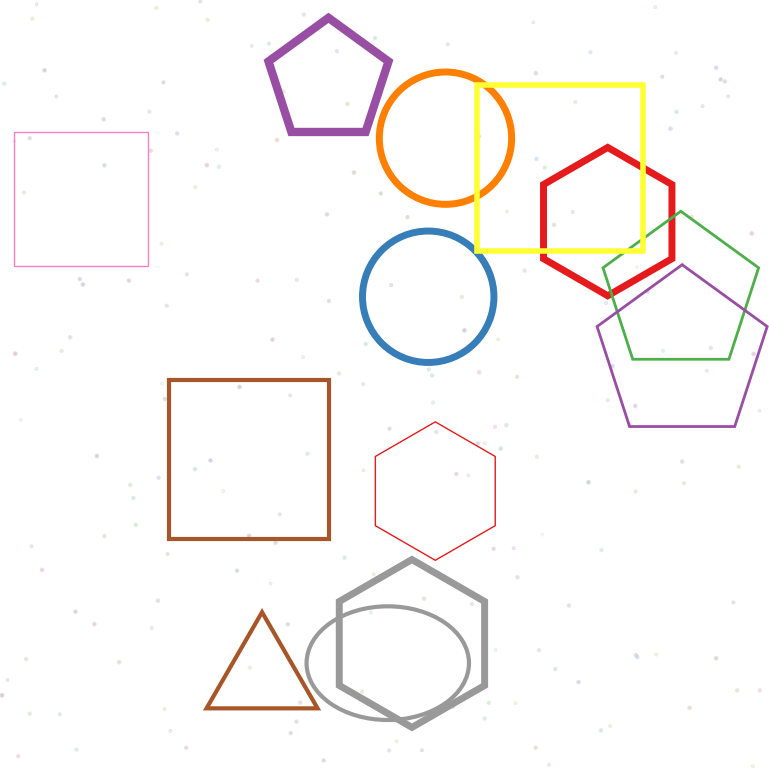[{"shape": "hexagon", "thickness": 2.5, "radius": 0.48, "center": [0.789, 0.712]}, {"shape": "hexagon", "thickness": 0.5, "radius": 0.45, "center": [0.565, 0.362]}, {"shape": "circle", "thickness": 2.5, "radius": 0.43, "center": [0.556, 0.615]}, {"shape": "pentagon", "thickness": 1, "radius": 0.53, "center": [0.884, 0.619]}, {"shape": "pentagon", "thickness": 1, "radius": 0.58, "center": [0.886, 0.54]}, {"shape": "pentagon", "thickness": 3, "radius": 0.41, "center": [0.427, 0.895]}, {"shape": "circle", "thickness": 2.5, "radius": 0.43, "center": [0.579, 0.821]}, {"shape": "square", "thickness": 2, "radius": 0.54, "center": [0.727, 0.782]}, {"shape": "square", "thickness": 1.5, "radius": 0.52, "center": [0.323, 0.404]}, {"shape": "triangle", "thickness": 1.5, "radius": 0.42, "center": [0.34, 0.122]}, {"shape": "square", "thickness": 0.5, "radius": 0.44, "center": [0.105, 0.741]}, {"shape": "hexagon", "thickness": 2.5, "radius": 0.55, "center": [0.535, 0.164]}, {"shape": "oval", "thickness": 1.5, "radius": 0.53, "center": [0.504, 0.139]}]